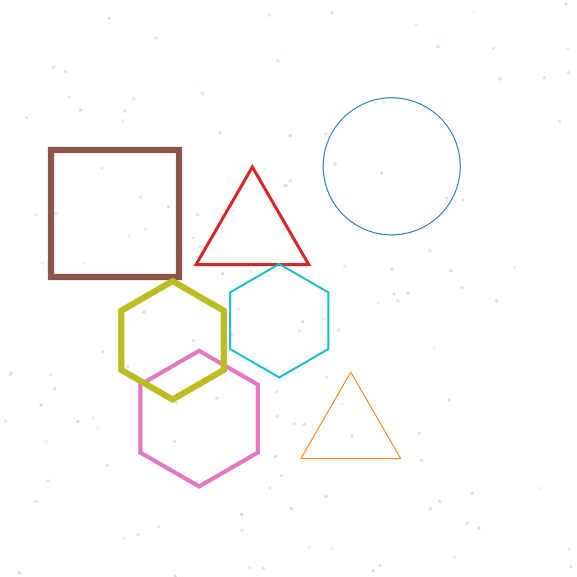[{"shape": "circle", "thickness": 0.5, "radius": 0.59, "center": [0.678, 0.711]}, {"shape": "triangle", "thickness": 0.5, "radius": 0.5, "center": [0.607, 0.255]}, {"shape": "triangle", "thickness": 1.5, "radius": 0.56, "center": [0.437, 0.597]}, {"shape": "square", "thickness": 3, "radius": 0.55, "center": [0.199, 0.629]}, {"shape": "hexagon", "thickness": 2, "radius": 0.59, "center": [0.345, 0.274]}, {"shape": "hexagon", "thickness": 3, "radius": 0.51, "center": [0.299, 0.41]}, {"shape": "hexagon", "thickness": 1, "radius": 0.49, "center": [0.484, 0.444]}]